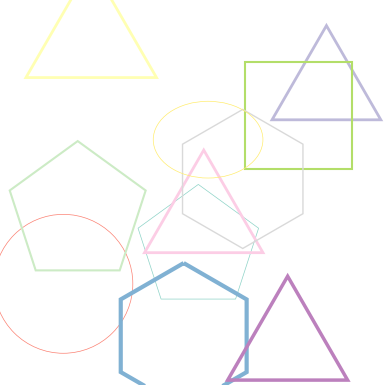[{"shape": "pentagon", "thickness": 0.5, "radius": 0.82, "center": [0.515, 0.356]}, {"shape": "triangle", "thickness": 2, "radius": 0.98, "center": [0.237, 0.896]}, {"shape": "triangle", "thickness": 2, "radius": 0.82, "center": [0.848, 0.77]}, {"shape": "circle", "thickness": 0.5, "radius": 0.9, "center": [0.165, 0.263]}, {"shape": "hexagon", "thickness": 3, "radius": 0.94, "center": [0.477, 0.128]}, {"shape": "square", "thickness": 1.5, "radius": 0.7, "center": [0.776, 0.699]}, {"shape": "triangle", "thickness": 2, "radius": 0.89, "center": [0.529, 0.433]}, {"shape": "hexagon", "thickness": 1, "radius": 0.9, "center": [0.63, 0.535]}, {"shape": "triangle", "thickness": 2.5, "radius": 0.9, "center": [0.747, 0.103]}, {"shape": "pentagon", "thickness": 1.5, "radius": 0.93, "center": [0.202, 0.448]}, {"shape": "oval", "thickness": 0.5, "radius": 0.71, "center": [0.54, 0.637]}]